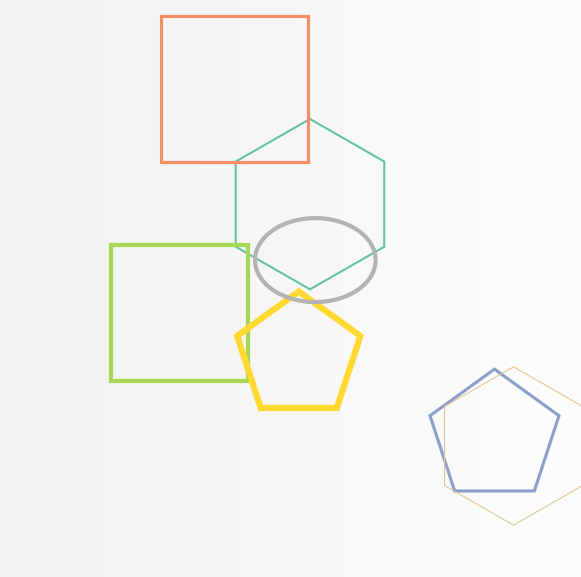[{"shape": "hexagon", "thickness": 1, "radius": 0.74, "center": [0.533, 0.646]}, {"shape": "square", "thickness": 1.5, "radius": 0.63, "center": [0.403, 0.845]}, {"shape": "pentagon", "thickness": 1.5, "radius": 0.58, "center": [0.851, 0.243]}, {"shape": "square", "thickness": 2, "radius": 0.59, "center": [0.309, 0.457]}, {"shape": "pentagon", "thickness": 3, "radius": 0.56, "center": [0.514, 0.383]}, {"shape": "hexagon", "thickness": 0.5, "radius": 0.69, "center": [0.884, 0.227]}, {"shape": "oval", "thickness": 2, "radius": 0.52, "center": [0.542, 0.549]}]